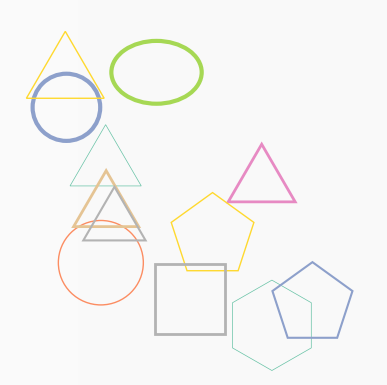[{"shape": "triangle", "thickness": 0.5, "radius": 0.53, "center": [0.273, 0.57]}, {"shape": "hexagon", "thickness": 0.5, "radius": 0.59, "center": [0.702, 0.155]}, {"shape": "circle", "thickness": 1, "radius": 0.55, "center": [0.26, 0.318]}, {"shape": "circle", "thickness": 3, "radius": 0.44, "center": [0.171, 0.721]}, {"shape": "pentagon", "thickness": 1.5, "radius": 0.54, "center": [0.806, 0.21]}, {"shape": "triangle", "thickness": 2, "radius": 0.5, "center": [0.675, 0.526]}, {"shape": "oval", "thickness": 3, "radius": 0.58, "center": [0.404, 0.812]}, {"shape": "triangle", "thickness": 1, "radius": 0.58, "center": [0.168, 0.803]}, {"shape": "pentagon", "thickness": 1, "radius": 0.56, "center": [0.549, 0.388]}, {"shape": "triangle", "thickness": 2, "radius": 0.48, "center": [0.274, 0.46]}, {"shape": "square", "thickness": 2, "radius": 0.45, "center": [0.49, 0.224]}, {"shape": "triangle", "thickness": 1.5, "radius": 0.46, "center": [0.295, 0.422]}]